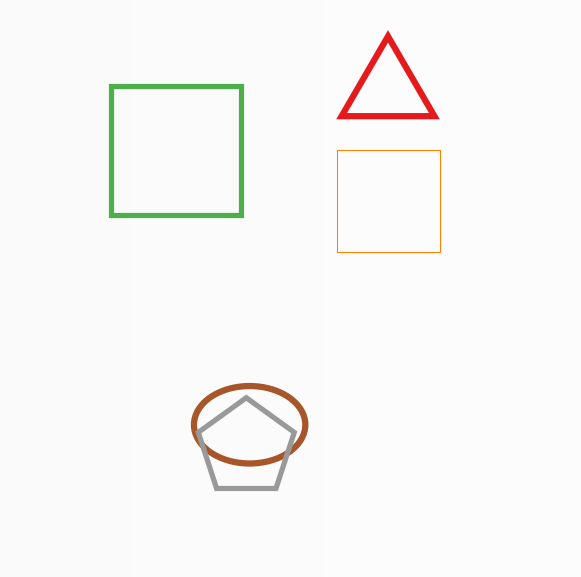[{"shape": "triangle", "thickness": 3, "radius": 0.46, "center": [0.668, 0.844]}, {"shape": "square", "thickness": 2.5, "radius": 0.56, "center": [0.304, 0.738]}, {"shape": "square", "thickness": 0.5, "radius": 0.44, "center": [0.668, 0.651]}, {"shape": "oval", "thickness": 3, "radius": 0.48, "center": [0.429, 0.264]}, {"shape": "pentagon", "thickness": 2.5, "radius": 0.43, "center": [0.424, 0.224]}]